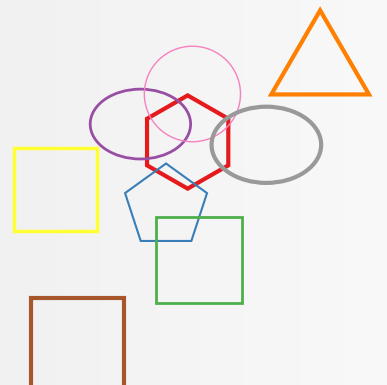[{"shape": "hexagon", "thickness": 3, "radius": 0.61, "center": [0.484, 0.631]}, {"shape": "pentagon", "thickness": 1.5, "radius": 0.56, "center": [0.428, 0.464]}, {"shape": "square", "thickness": 2, "radius": 0.55, "center": [0.513, 0.325]}, {"shape": "oval", "thickness": 2, "radius": 0.65, "center": [0.362, 0.678]}, {"shape": "triangle", "thickness": 3, "radius": 0.73, "center": [0.826, 0.828]}, {"shape": "square", "thickness": 2.5, "radius": 0.54, "center": [0.143, 0.508]}, {"shape": "square", "thickness": 3, "radius": 0.6, "center": [0.2, 0.106]}, {"shape": "circle", "thickness": 1, "radius": 0.62, "center": [0.497, 0.756]}, {"shape": "oval", "thickness": 3, "radius": 0.71, "center": [0.687, 0.624]}]